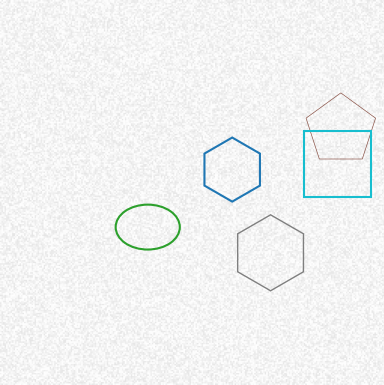[{"shape": "hexagon", "thickness": 1.5, "radius": 0.42, "center": [0.603, 0.56]}, {"shape": "oval", "thickness": 1.5, "radius": 0.42, "center": [0.384, 0.41]}, {"shape": "pentagon", "thickness": 0.5, "radius": 0.47, "center": [0.885, 0.664]}, {"shape": "hexagon", "thickness": 1, "radius": 0.49, "center": [0.703, 0.343]}, {"shape": "square", "thickness": 1.5, "radius": 0.43, "center": [0.876, 0.574]}]